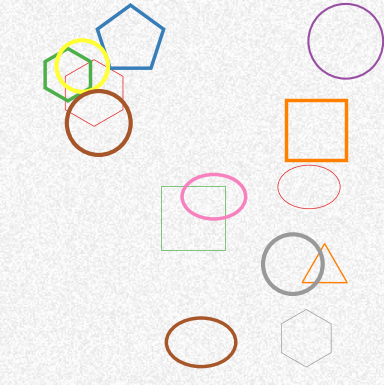[{"shape": "oval", "thickness": 0.5, "radius": 0.4, "center": [0.803, 0.514]}, {"shape": "hexagon", "thickness": 0.5, "radius": 0.43, "center": [0.244, 0.758]}, {"shape": "pentagon", "thickness": 2.5, "radius": 0.45, "center": [0.339, 0.896]}, {"shape": "square", "thickness": 0.5, "radius": 0.42, "center": [0.5, 0.435]}, {"shape": "hexagon", "thickness": 2.5, "radius": 0.34, "center": [0.176, 0.806]}, {"shape": "circle", "thickness": 1.5, "radius": 0.49, "center": [0.898, 0.893]}, {"shape": "square", "thickness": 2.5, "radius": 0.39, "center": [0.822, 0.661]}, {"shape": "triangle", "thickness": 1, "radius": 0.34, "center": [0.843, 0.3]}, {"shape": "circle", "thickness": 3, "radius": 0.33, "center": [0.214, 0.828]}, {"shape": "oval", "thickness": 2.5, "radius": 0.45, "center": [0.522, 0.111]}, {"shape": "circle", "thickness": 3, "radius": 0.41, "center": [0.256, 0.681]}, {"shape": "oval", "thickness": 2.5, "radius": 0.41, "center": [0.556, 0.489]}, {"shape": "circle", "thickness": 3, "radius": 0.39, "center": [0.761, 0.314]}, {"shape": "hexagon", "thickness": 0.5, "radius": 0.37, "center": [0.795, 0.121]}]